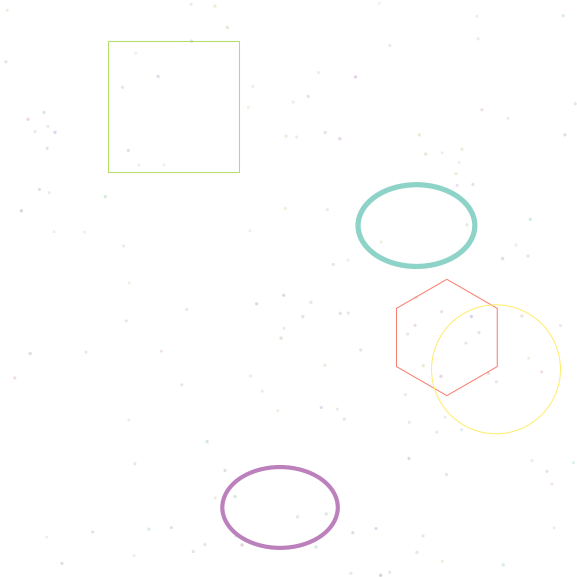[{"shape": "oval", "thickness": 2.5, "radius": 0.51, "center": [0.721, 0.609]}, {"shape": "hexagon", "thickness": 0.5, "radius": 0.5, "center": [0.774, 0.415]}, {"shape": "square", "thickness": 0.5, "radius": 0.57, "center": [0.301, 0.814]}, {"shape": "oval", "thickness": 2, "radius": 0.5, "center": [0.485, 0.12]}, {"shape": "circle", "thickness": 0.5, "radius": 0.56, "center": [0.859, 0.36]}]